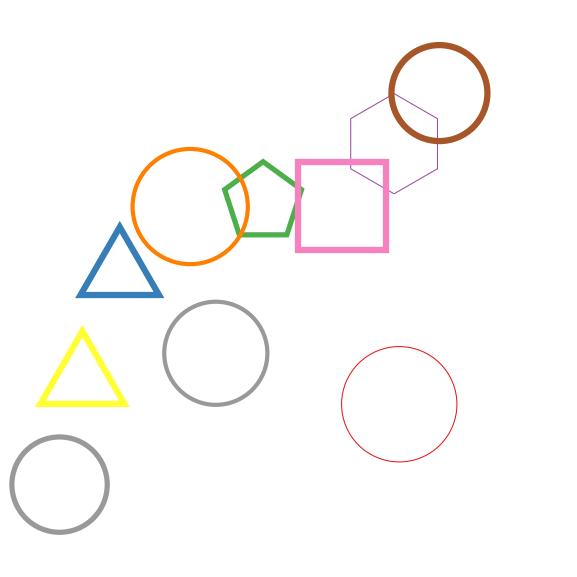[{"shape": "circle", "thickness": 0.5, "radius": 0.5, "center": [0.691, 0.299]}, {"shape": "triangle", "thickness": 3, "radius": 0.39, "center": [0.207, 0.528]}, {"shape": "pentagon", "thickness": 2.5, "radius": 0.35, "center": [0.456, 0.649]}, {"shape": "hexagon", "thickness": 0.5, "radius": 0.43, "center": [0.682, 0.75]}, {"shape": "circle", "thickness": 2, "radius": 0.5, "center": [0.329, 0.641]}, {"shape": "triangle", "thickness": 3, "radius": 0.42, "center": [0.143, 0.342]}, {"shape": "circle", "thickness": 3, "radius": 0.42, "center": [0.761, 0.838]}, {"shape": "square", "thickness": 3, "radius": 0.38, "center": [0.592, 0.643]}, {"shape": "circle", "thickness": 2.5, "radius": 0.41, "center": [0.103, 0.16]}, {"shape": "circle", "thickness": 2, "radius": 0.45, "center": [0.374, 0.387]}]